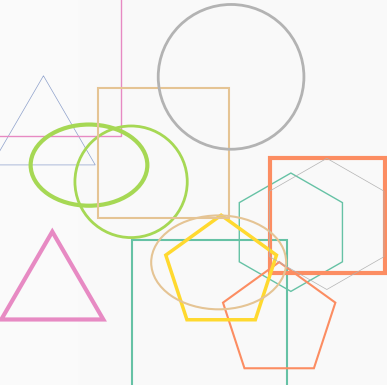[{"shape": "hexagon", "thickness": 1, "radius": 0.77, "center": [0.751, 0.397]}, {"shape": "square", "thickness": 1.5, "radius": 1.0, "center": [0.54, 0.178]}, {"shape": "square", "thickness": 3, "radius": 0.74, "center": [0.846, 0.44]}, {"shape": "pentagon", "thickness": 1.5, "radius": 0.76, "center": [0.72, 0.167]}, {"shape": "triangle", "thickness": 0.5, "radius": 0.77, "center": [0.112, 0.649]}, {"shape": "square", "thickness": 1, "radius": 0.96, "center": [0.119, 0.839]}, {"shape": "triangle", "thickness": 3, "radius": 0.76, "center": [0.135, 0.246]}, {"shape": "oval", "thickness": 3, "radius": 0.75, "center": [0.23, 0.571]}, {"shape": "circle", "thickness": 2, "radius": 0.72, "center": [0.338, 0.528]}, {"shape": "pentagon", "thickness": 2.5, "radius": 0.75, "center": [0.571, 0.291]}, {"shape": "square", "thickness": 1.5, "radius": 0.84, "center": [0.422, 0.603]}, {"shape": "oval", "thickness": 1.5, "radius": 0.87, "center": [0.564, 0.318]}, {"shape": "circle", "thickness": 2, "radius": 0.94, "center": [0.596, 0.8]}, {"shape": "hexagon", "thickness": 0.5, "radius": 0.85, "center": [0.843, 0.418]}]